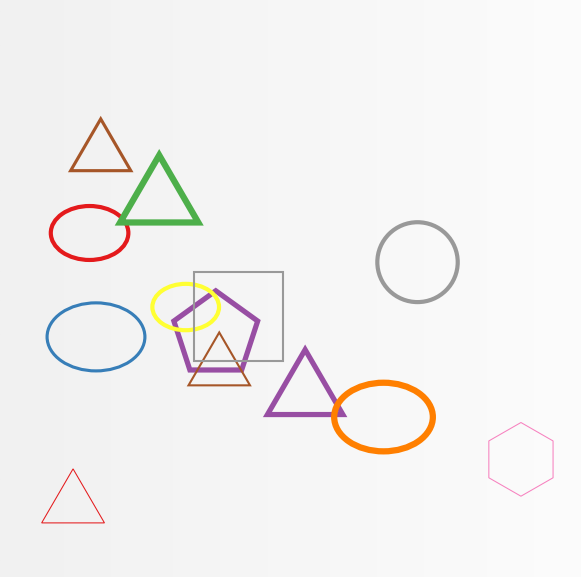[{"shape": "oval", "thickness": 2, "radius": 0.33, "center": [0.154, 0.596]}, {"shape": "triangle", "thickness": 0.5, "radius": 0.31, "center": [0.126, 0.125]}, {"shape": "oval", "thickness": 1.5, "radius": 0.42, "center": [0.165, 0.416]}, {"shape": "triangle", "thickness": 3, "radius": 0.39, "center": [0.274, 0.653]}, {"shape": "pentagon", "thickness": 2.5, "radius": 0.38, "center": [0.371, 0.42]}, {"shape": "triangle", "thickness": 2.5, "radius": 0.37, "center": [0.525, 0.319]}, {"shape": "oval", "thickness": 3, "radius": 0.42, "center": [0.66, 0.277]}, {"shape": "oval", "thickness": 2, "radius": 0.29, "center": [0.319, 0.467]}, {"shape": "triangle", "thickness": 1.5, "radius": 0.3, "center": [0.173, 0.733]}, {"shape": "triangle", "thickness": 1, "radius": 0.31, "center": [0.377, 0.362]}, {"shape": "hexagon", "thickness": 0.5, "radius": 0.32, "center": [0.896, 0.204]}, {"shape": "square", "thickness": 1, "radius": 0.38, "center": [0.41, 0.452]}, {"shape": "circle", "thickness": 2, "radius": 0.35, "center": [0.718, 0.545]}]